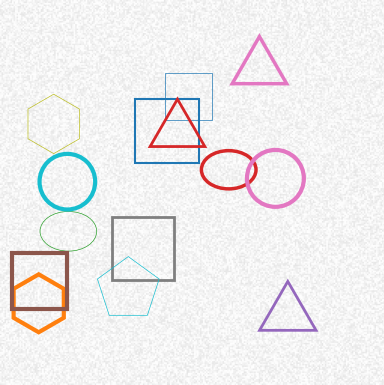[{"shape": "square", "thickness": 1.5, "radius": 0.41, "center": [0.433, 0.659]}, {"shape": "square", "thickness": 0.5, "radius": 0.31, "center": [0.489, 0.749]}, {"shape": "hexagon", "thickness": 3, "radius": 0.38, "center": [0.101, 0.212]}, {"shape": "oval", "thickness": 0.5, "radius": 0.37, "center": [0.178, 0.399]}, {"shape": "triangle", "thickness": 2, "radius": 0.41, "center": [0.461, 0.66]}, {"shape": "oval", "thickness": 2.5, "radius": 0.35, "center": [0.594, 0.559]}, {"shape": "triangle", "thickness": 2, "radius": 0.42, "center": [0.748, 0.184]}, {"shape": "square", "thickness": 3, "radius": 0.36, "center": [0.102, 0.27]}, {"shape": "circle", "thickness": 3, "radius": 0.37, "center": [0.715, 0.537]}, {"shape": "triangle", "thickness": 2.5, "radius": 0.41, "center": [0.674, 0.823]}, {"shape": "square", "thickness": 2, "radius": 0.41, "center": [0.372, 0.355]}, {"shape": "hexagon", "thickness": 0.5, "radius": 0.39, "center": [0.14, 0.678]}, {"shape": "pentagon", "thickness": 0.5, "radius": 0.42, "center": [0.333, 0.249]}, {"shape": "circle", "thickness": 3, "radius": 0.36, "center": [0.175, 0.528]}]